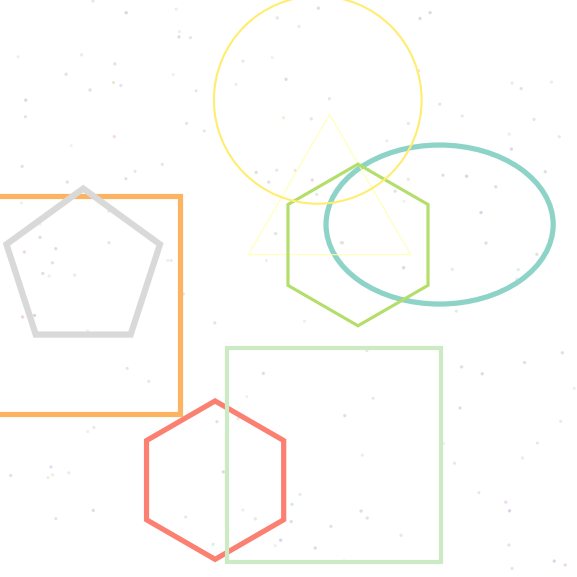[{"shape": "oval", "thickness": 2.5, "radius": 0.98, "center": [0.761, 0.61]}, {"shape": "triangle", "thickness": 0.5, "radius": 0.81, "center": [0.571, 0.639]}, {"shape": "hexagon", "thickness": 2.5, "radius": 0.69, "center": [0.372, 0.168]}, {"shape": "square", "thickness": 2.5, "radius": 0.95, "center": [0.122, 0.471]}, {"shape": "hexagon", "thickness": 1.5, "radius": 0.7, "center": [0.62, 0.575]}, {"shape": "pentagon", "thickness": 3, "radius": 0.7, "center": [0.144, 0.533]}, {"shape": "square", "thickness": 2, "radius": 0.93, "center": [0.578, 0.211]}, {"shape": "circle", "thickness": 1, "radius": 0.9, "center": [0.55, 0.826]}]